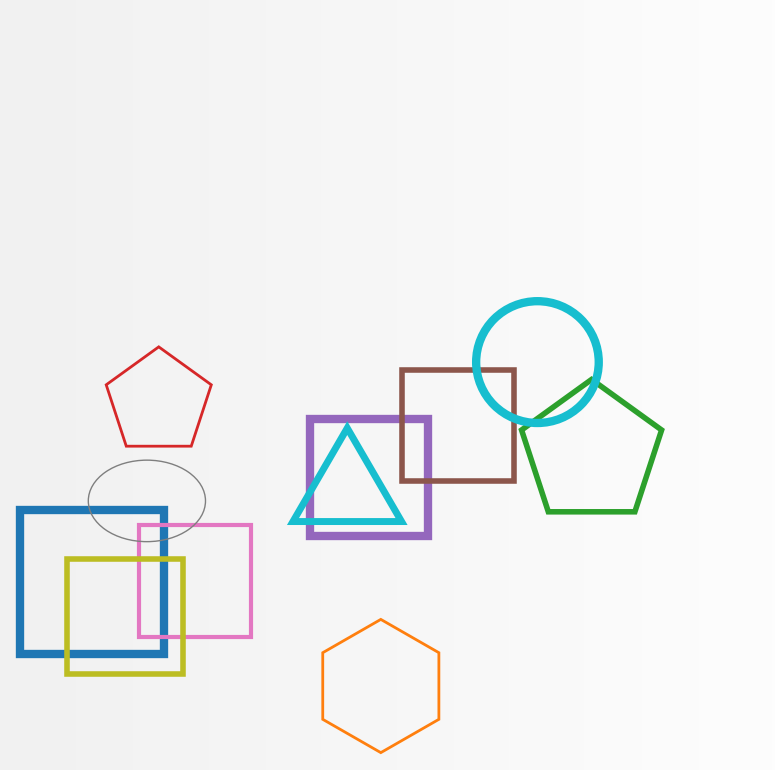[{"shape": "square", "thickness": 3, "radius": 0.47, "center": [0.118, 0.244]}, {"shape": "hexagon", "thickness": 1, "radius": 0.43, "center": [0.491, 0.109]}, {"shape": "pentagon", "thickness": 2, "radius": 0.48, "center": [0.763, 0.412]}, {"shape": "pentagon", "thickness": 1, "radius": 0.36, "center": [0.205, 0.478]}, {"shape": "square", "thickness": 3, "radius": 0.38, "center": [0.476, 0.379]}, {"shape": "square", "thickness": 2, "radius": 0.36, "center": [0.591, 0.448]}, {"shape": "square", "thickness": 1.5, "radius": 0.36, "center": [0.251, 0.245]}, {"shape": "oval", "thickness": 0.5, "radius": 0.38, "center": [0.19, 0.349]}, {"shape": "square", "thickness": 2, "radius": 0.37, "center": [0.162, 0.199]}, {"shape": "triangle", "thickness": 2.5, "radius": 0.4, "center": [0.448, 0.363]}, {"shape": "circle", "thickness": 3, "radius": 0.4, "center": [0.693, 0.53]}]